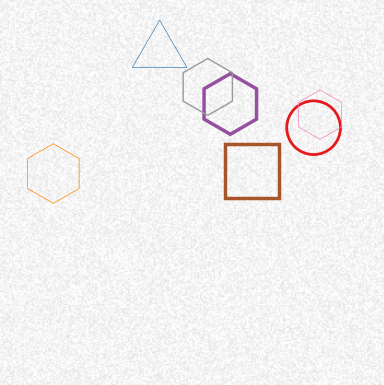[{"shape": "circle", "thickness": 2, "radius": 0.35, "center": [0.815, 0.668]}, {"shape": "triangle", "thickness": 0.5, "radius": 0.41, "center": [0.415, 0.866]}, {"shape": "hexagon", "thickness": 2.5, "radius": 0.39, "center": [0.598, 0.73]}, {"shape": "hexagon", "thickness": 0.5, "radius": 0.39, "center": [0.138, 0.549]}, {"shape": "square", "thickness": 2.5, "radius": 0.35, "center": [0.655, 0.556]}, {"shape": "hexagon", "thickness": 0.5, "radius": 0.32, "center": [0.831, 0.702]}, {"shape": "hexagon", "thickness": 1, "radius": 0.37, "center": [0.54, 0.774]}]